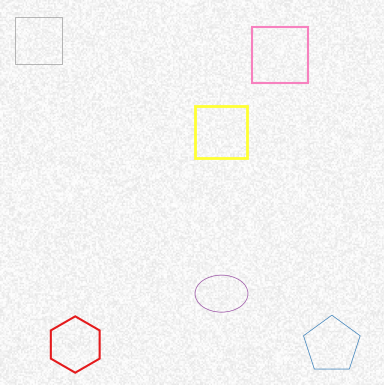[{"shape": "hexagon", "thickness": 1.5, "radius": 0.37, "center": [0.195, 0.105]}, {"shape": "pentagon", "thickness": 0.5, "radius": 0.39, "center": [0.862, 0.104]}, {"shape": "oval", "thickness": 0.5, "radius": 0.34, "center": [0.575, 0.237]}, {"shape": "square", "thickness": 2, "radius": 0.34, "center": [0.575, 0.657]}, {"shape": "square", "thickness": 1.5, "radius": 0.36, "center": [0.727, 0.857]}, {"shape": "square", "thickness": 0.5, "radius": 0.3, "center": [0.101, 0.896]}]